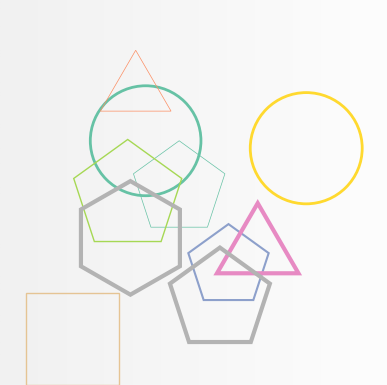[{"shape": "pentagon", "thickness": 0.5, "radius": 0.62, "center": [0.462, 0.51]}, {"shape": "circle", "thickness": 2, "radius": 0.71, "center": [0.376, 0.634]}, {"shape": "triangle", "thickness": 0.5, "radius": 0.53, "center": [0.35, 0.764]}, {"shape": "pentagon", "thickness": 1.5, "radius": 0.55, "center": [0.59, 0.309]}, {"shape": "triangle", "thickness": 3, "radius": 0.61, "center": [0.665, 0.351]}, {"shape": "pentagon", "thickness": 1, "radius": 0.73, "center": [0.33, 0.491]}, {"shape": "circle", "thickness": 2, "radius": 0.72, "center": [0.79, 0.615]}, {"shape": "square", "thickness": 1, "radius": 0.6, "center": [0.187, 0.119]}, {"shape": "hexagon", "thickness": 3, "radius": 0.74, "center": [0.337, 0.382]}, {"shape": "pentagon", "thickness": 3, "radius": 0.68, "center": [0.568, 0.221]}]